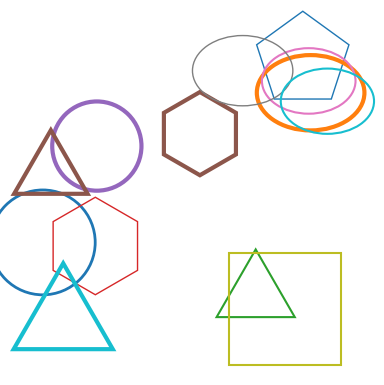[{"shape": "circle", "thickness": 2, "radius": 0.68, "center": [0.111, 0.37]}, {"shape": "pentagon", "thickness": 1, "radius": 0.63, "center": [0.786, 0.845]}, {"shape": "oval", "thickness": 3, "radius": 0.7, "center": [0.807, 0.759]}, {"shape": "triangle", "thickness": 1.5, "radius": 0.59, "center": [0.664, 0.235]}, {"shape": "hexagon", "thickness": 1, "radius": 0.63, "center": [0.248, 0.361]}, {"shape": "circle", "thickness": 3, "radius": 0.58, "center": [0.252, 0.621]}, {"shape": "hexagon", "thickness": 3, "radius": 0.54, "center": [0.519, 0.653]}, {"shape": "triangle", "thickness": 3, "radius": 0.55, "center": [0.132, 0.552]}, {"shape": "oval", "thickness": 1.5, "radius": 0.61, "center": [0.802, 0.79]}, {"shape": "oval", "thickness": 1, "radius": 0.65, "center": [0.63, 0.816]}, {"shape": "square", "thickness": 1.5, "radius": 0.72, "center": [0.741, 0.197]}, {"shape": "oval", "thickness": 1.5, "radius": 0.61, "center": [0.85, 0.737]}, {"shape": "triangle", "thickness": 3, "radius": 0.74, "center": [0.164, 0.167]}]